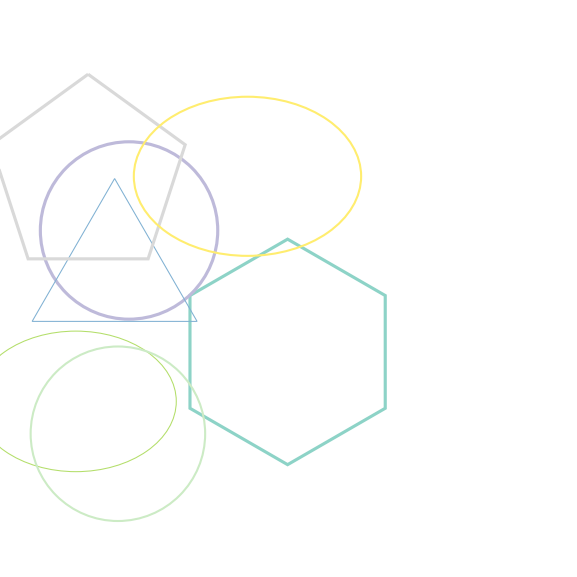[{"shape": "hexagon", "thickness": 1.5, "radius": 0.98, "center": [0.498, 0.39]}, {"shape": "circle", "thickness": 1.5, "radius": 0.77, "center": [0.223, 0.6]}, {"shape": "triangle", "thickness": 0.5, "radius": 0.82, "center": [0.198, 0.525]}, {"shape": "oval", "thickness": 0.5, "radius": 0.87, "center": [0.131, 0.304]}, {"shape": "pentagon", "thickness": 1.5, "radius": 0.88, "center": [0.153, 0.694]}, {"shape": "circle", "thickness": 1, "radius": 0.76, "center": [0.204, 0.248]}, {"shape": "oval", "thickness": 1, "radius": 0.98, "center": [0.429, 0.694]}]